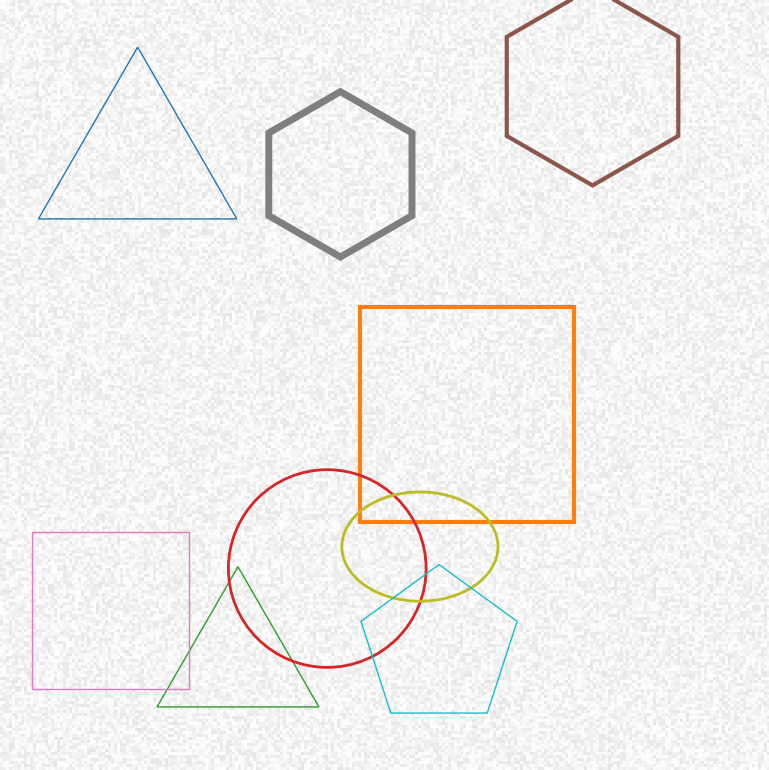[{"shape": "triangle", "thickness": 0.5, "radius": 0.74, "center": [0.179, 0.79]}, {"shape": "square", "thickness": 1.5, "radius": 0.7, "center": [0.607, 0.462]}, {"shape": "triangle", "thickness": 0.5, "radius": 0.61, "center": [0.309, 0.143]}, {"shape": "circle", "thickness": 1, "radius": 0.64, "center": [0.425, 0.262]}, {"shape": "hexagon", "thickness": 1.5, "radius": 0.64, "center": [0.77, 0.888]}, {"shape": "square", "thickness": 0.5, "radius": 0.51, "center": [0.143, 0.207]}, {"shape": "hexagon", "thickness": 2.5, "radius": 0.54, "center": [0.442, 0.774]}, {"shape": "oval", "thickness": 1, "radius": 0.51, "center": [0.545, 0.29]}, {"shape": "pentagon", "thickness": 0.5, "radius": 0.53, "center": [0.57, 0.16]}]